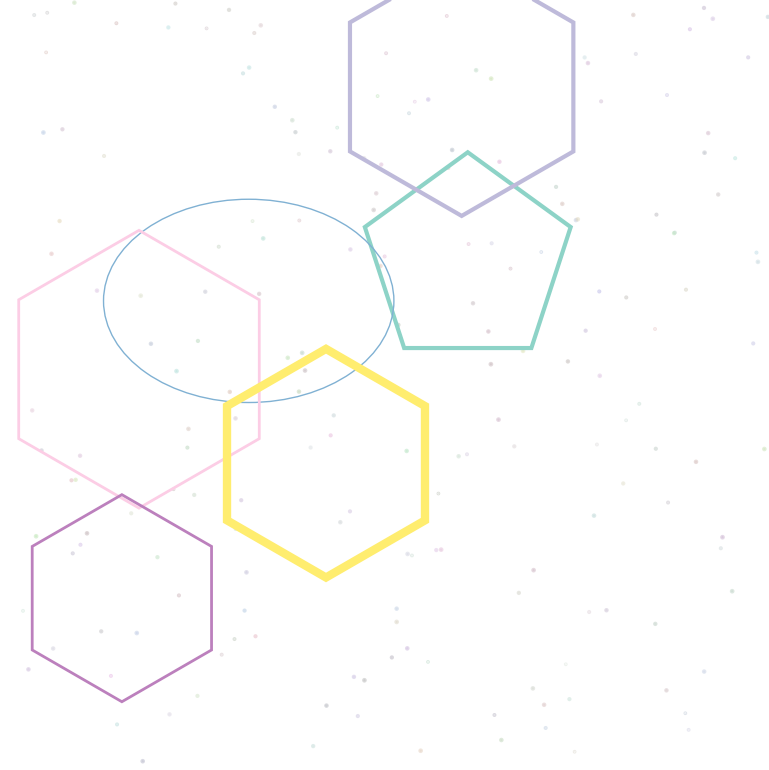[{"shape": "pentagon", "thickness": 1.5, "radius": 0.7, "center": [0.607, 0.662]}, {"shape": "hexagon", "thickness": 1.5, "radius": 0.84, "center": [0.6, 0.887]}, {"shape": "oval", "thickness": 0.5, "radius": 0.94, "center": [0.323, 0.609]}, {"shape": "hexagon", "thickness": 1, "radius": 0.9, "center": [0.181, 0.52]}, {"shape": "hexagon", "thickness": 1, "radius": 0.67, "center": [0.158, 0.223]}, {"shape": "hexagon", "thickness": 3, "radius": 0.74, "center": [0.423, 0.398]}]